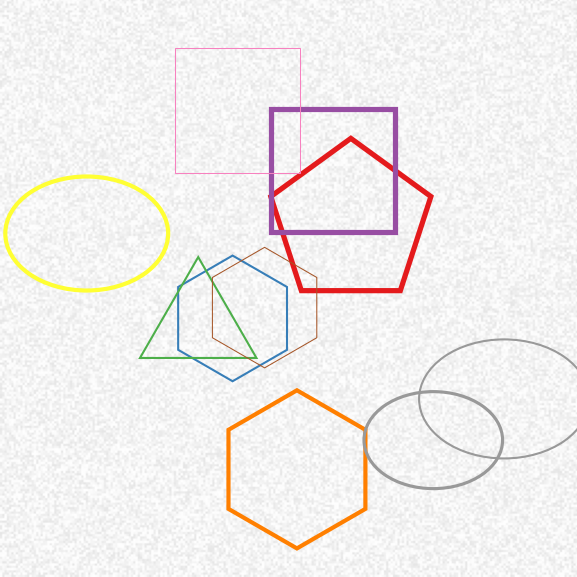[{"shape": "pentagon", "thickness": 2.5, "radius": 0.73, "center": [0.608, 0.614]}, {"shape": "hexagon", "thickness": 1, "radius": 0.54, "center": [0.403, 0.448]}, {"shape": "triangle", "thickness": 1, "radius": 0.58, "center": [0.343, 0.438]}, {"shape": "square", "thickness": 2.5, "radius": 0.54, "center": [0.576, 0.704]}, {"shape": "hexagon", "thickness": 2, "radius": 0.68, "center": [0.514, 0.186]}, {"shape": "oval", "thickness": 2, "radius": 0.71, "center": [0.15, 0.595]}, {"shape": "hexagon", "thickness": 0.5, "radius": 0.52, "center": [0.458, 0.466]}, {"shape": "square", "thickness": 0.5, "radius": 0.54, "center": [0.411, 0.807]}, {"shape": "oval", "thickness": 1, "radius": 0.74, "center": [0.873, 0.308]}, {"shape": "oval", "thickness": 1.5, "radius": 0.6, "center": [0.75, 0.237]}]